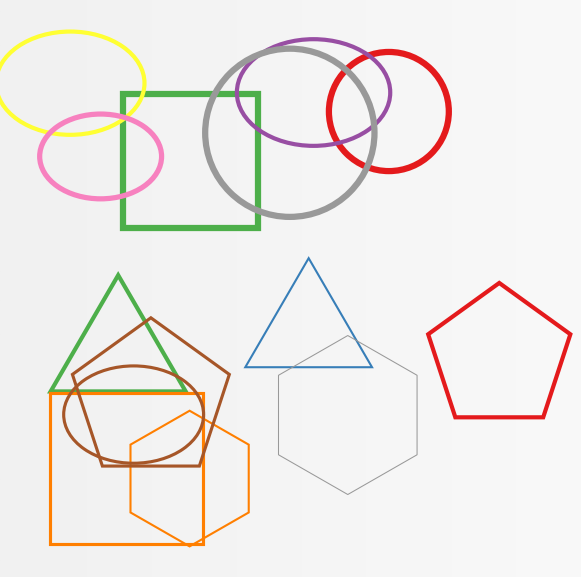[{"shape": "circle", "thickness": 3, "radius": 0.52, "center": [0.669, 0.806]}, {"shape": "pentagon", "thickness": 2, "radius": 0.64, "center": [0.859, 0.381]}, {"shape": "triangle", "thickness": 1, "radius": 0.63, "center": [0.531, 0.426]}, {"shape": "triangle", "thickness": 2, "radius": 0.67, "center": [0.203, 0.388]}, {"shape": "square", "thickness": 3, "radius": 0.58, "center": [0.328, 0.72]}, {"shape": "oval", "thickness": 2, "radius": 0.66, "center": [0.539, 0.839]}, {"shape": "hexagon", "thickness": 1, "radius": 0.59, "center": [0.326, 0.17]}, {"shape": "square", "thickness": 1.5, "radius": 0.66, "center": [0.217, 0.188]}, {"shape": "oval", "thickness": 2, "radius": 0.64, "center": [0.121, 0.855]}, {"shape": "oval", "thickness": 1.5, "radius": 0.6, "center": [0.23, 0.281]}, {"shape": "pentagon", "thickness": 1.5, "radius": 0.71, "center": [0.26, 0.307]}, {"shape": "oval", "thickness": 2.5, "radius": 0.52, "center": [0.173, 0.728]}, {"shape": "hexagon", "thickness": 0.5, "radius": 0.69, "center": [0.598, 0.28]}, {"shape": "circle", "thickness": 3, "radius": 0.73, "center": [0.499, 0.769]}]